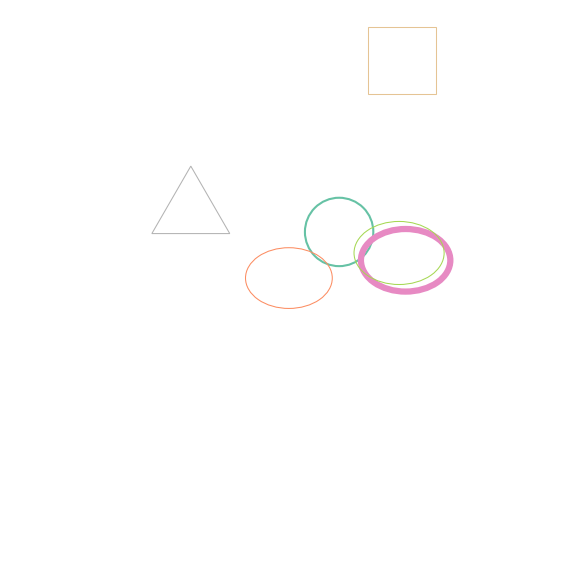[{"shape": "circle", "thickness": 1, "radius": 0.3, "center": [0.587, 0.597]}, {"shape": "oval", "thickness": 0.5, "radius": 0.38, "center": [0.5, 0.518]}, {"shape": "oval", "thickness": 3, "radius": 0.39, "center": [0.702, 0.548]}, {"shape": "oval", "thickness": 0.5, "radius": 0.39, "center": [0.691, 0.561]}, {"shape": "square", "thickness": 0.5, "radius": 0.29, "center": [0.696, 0.895]}, {"shape": "triangle", "thickness": 0.5, "radius": 0.39, "center": [0.33, 0.634]}]